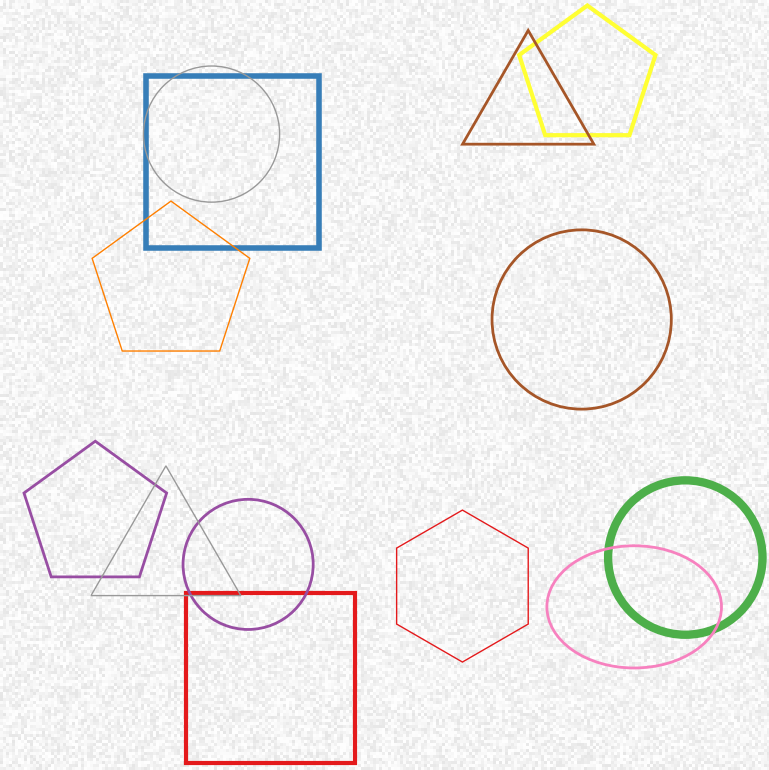[{"shape": "square", "thickness": 1.5, "radius": 0.55, "center": [0.351, 0.119]}, {"shape": "hexagon", "thickness": 0.5, "radius": 0.49, "center": [0.601, 0.239]}, {"shape": "square", "thickness": 2, "radius": 0.56, "center": [0.302, 0.79]}, {"shape": "circle", "thickness": 3, "radius": 0.5, "center": [0.89, 0.276]}, {"shape": "circle", "thickness": 1, "radius": 0.42, "center": [0.322, 0.267]}, {"shape": "pentagon", "thickness": 1, "radius": 0.49, "center": [0.124, 0.33]}, {"shape": "pentagon", "thickness": 0.5, "radius": 0.54, "center": [0.222, 0.631]}, {"shape": "pentagon", "thickness": 1.5, "radius": 0.47, "center": [0.763, 0.9]}, {"shape": "triangle", "thickness": 1, "radius": 0.49, "center": [0.686, 0.862]}, {"shape": "circle", "thickness": 1, "radius": 0.58, "center": [0.755, 0.585]}, {"shape": "oval", "thickness": 1, "radius": 0.57, "center": [0.824, 0.212]}, {"shape": "circle", "thickness": 0.5, "radius": 0.44, "center": [0.275, 0.826]}, {"shape": "triangle", "thickness": 0.5, "radius": 0.56, "center": [0.215, 0.283]}]